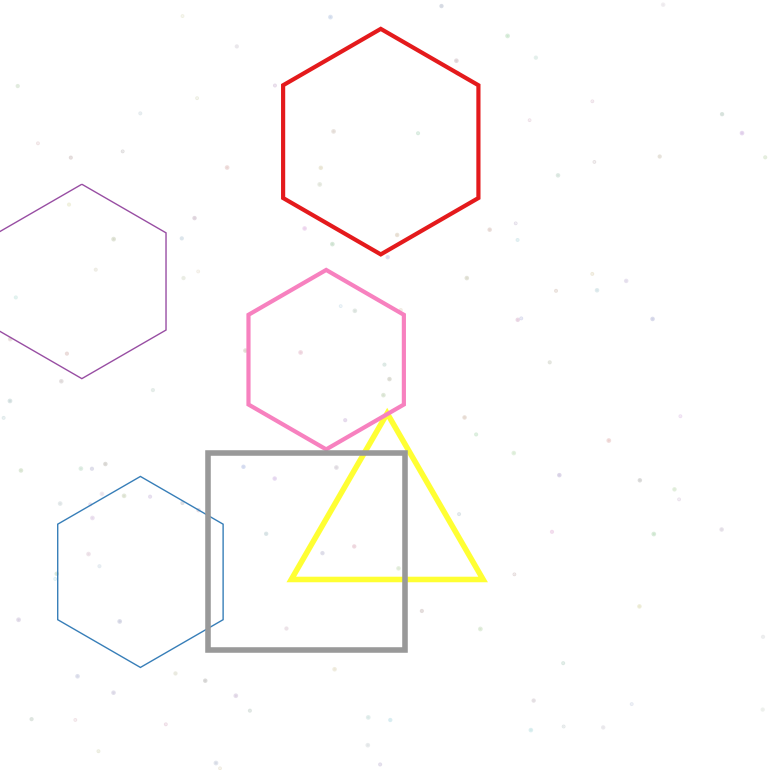[{"shape": "hexagon", "thickness": 1.5, "radius": 0.73, "center": [0.495, 0.816]}, {"shape": "hexagon", "thickness": 0.5, "radius": 0.62, "center": [0.182, 0.257]}, {"shape": "hexagon", "thickness": 0.5, "radius": 0.63, "center": [0.106, 0.634]}, {"shape": "triangle", "thickness": 2, "radius": 0.72, "center": [0.503, 0.319]}, {"shape": "hexagon", "thickness": 1.5, "radius": 0.58, "center": [0.424, 0.533]}, {"shape": "square", "thickness": 2, "radius": 0.64, "center": [0.399, 0.284]}]